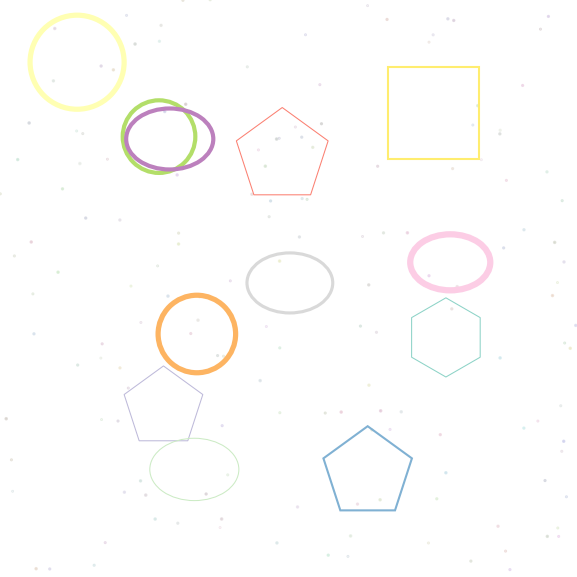[{"shape": "hexagon", "thickness": 0.5, "radius": 0.34, "center": [0.772, 0.415]}, {"shape": "circle", "thickness": 2.5, "radius": 0.41, "center": [0.133, 0.891]}, {"shape": "pentagon", "thickness": 0.5, "radius": 0.36, "center": [0.283, 0.294]}, {"shape": "pentagon", "thickness": 0.5, "radius": 0.42, "center": [0.489, 0.729]}, {"shape": "pentagon", "thickness": 1, "radius": 0.4, "center": [0.637, 0.181]}, {"shape": "circle", "thickness": 2.5, "radius": 0.34, "center": [0.341, 0.421]}, {"shape": "circle", "thickness": 2, "radius": 0.31, "center": [0.275, 0.763]}, {"shape": "oval", "thickness": 3, "radius": 0.35, "center": [0.78, 0.545]}, {"shape": "oval", "thickness": 1.5, "radius": 0.37, "center": [0.502, 0.509]}, {"shape": "oval", "thickness": 2, "radius": 0.38, "center": [0.294, 0.758]}, {"shape": "oval", "thickness": 0.5, "radius": 0.39, "center": [0.337, 0.186]}, {"shape": "square", "thickness": 1, "radius": 0.4, "center": [0.751, 0.804]}]